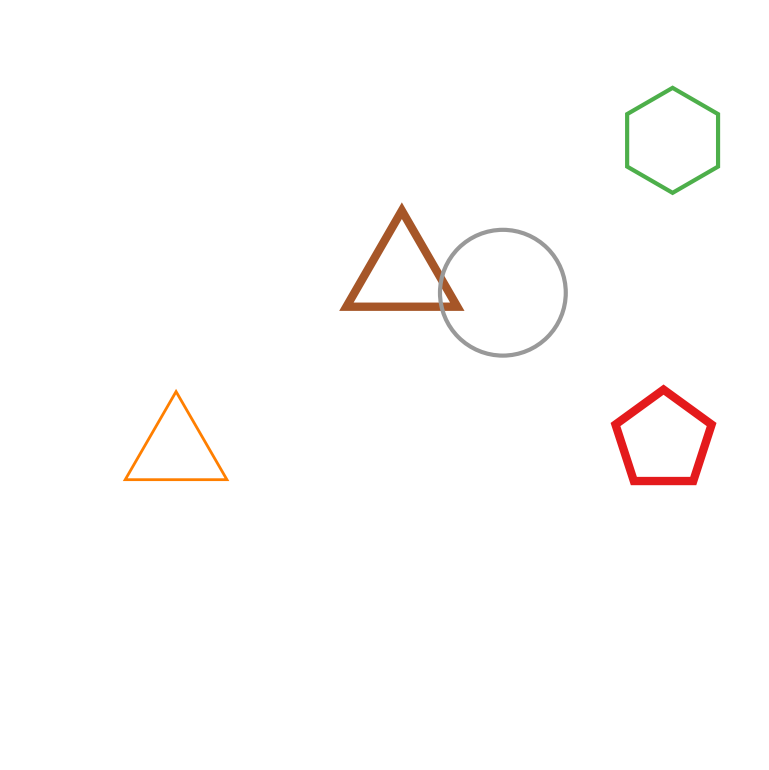[{"shape": "pentagon", "thickness": 3, "radius": 0.33, "center": [0.862, 0.428]}, {"shape": "hexagon", "thickness": 1.5, "radius": 0.34, "center": [0.874, 0.818]}, {"shape": "triangle", "thickness": 1, "radius": 0.38, "center": [0.229, 0.415]}, {"shape": "triangle", "thickness": 3, "radius": 0.42, "center": [0.522, 0.643]}, {"shape": "circle", "thickness": 1.5, "radius": 0.41, "center": [0.653, 0.62]}]